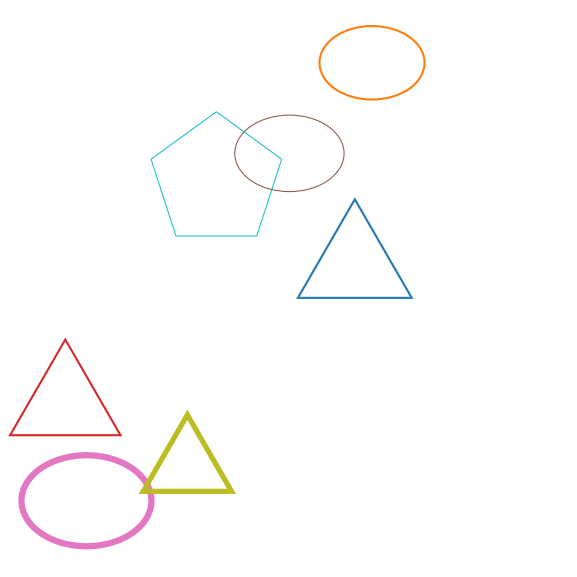[{"shape": "triangle", "thickness": 1, "radius": 0.57, "center": [0.614, 0.54]}, {"shape": "oval", "thickness": 1, "radius": 0.45, "center": [0.644, 0.89]}, {"shape": "triangle", "thickness": 1, "radius": 0.55, "center": [0.113, 0.301]}, {"shape": "oval", "thickness": 0.5, "radius": 0.47, "center": [0.501, 0.734]}, {"shape": "oval", "thickness": 3, "radius": 0.56, "center": [0.15, 0.132]}, {"shape": "triangle", "thickness": 2.5, "radius": 0.44, "center": [0.324, 0.192]}, {"shape": "pentagon", "thickness": 0.5, "radius": 0.59, "center": [0.375, 0.687]}]